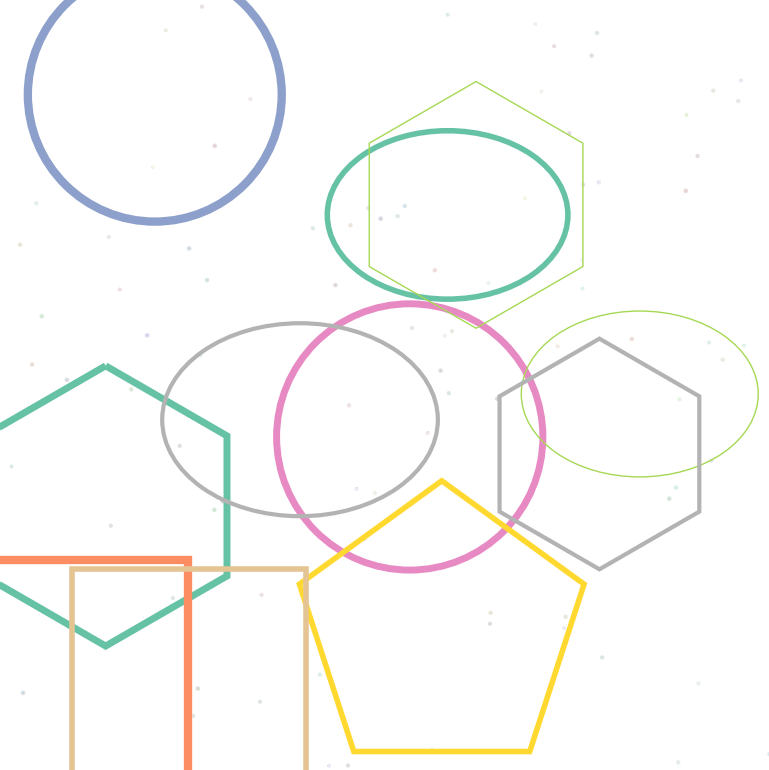[{"shape": "oval", "thickness": 2, "radius": 0.78, "center": [0.581, 0.721]}, {"shape": "hexagon", "thickness": 2.5, "radius": 0.91, "center": [0.137, 0.343]}, {"shape": "square", "thickness": 3, "radius": 0.69, "center": [0.106, 0.135]}, {"shape": "circle", "thickness": 3, "radius": 0.82, "center": [0.201, 0.877]}, {"shape": "circle", "thickness": 2.5, "radius": 0.86, "center": [0.532, 0.433]}, {"shape": "hexagon", "thickness": 0.5, "radius": 0.8, "center": [0.618, 0.734]}, {"shape": "oval", "thickness": 0.5, "radius": 0.77, "center": [0.831, 0.488]}, {"shape": "pentagon", "thickness": 2, "radius": 0.97, "center": [0.574, 0.181]}, {"shape": "square", "thickness": 2, "radius": 0.76, "center": [0.246, 0.109]}, {"shape": "oval", "thickness": 1.5, "radius": 0.89, "center": [0.39, 0.455]}, {"shape": "hexagon", "thickness": 1.5, "radius": 0.75, "center": [0.778, 0.41]}]